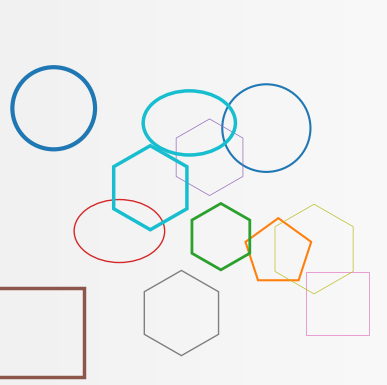[{"shape": "circle", "thickness": 1.5, "radius": 0.57, "center": [0.687, 0.667]}, {"shape": "circle", "thickness": 3, "radius": 0.53, "center": [0.139, 0.719]}, {"shape": "pentagon", "thickness": 1.5, "radius": 0.45, "center": [0.718, 0.344]}, {"shape": "hexagon", "thickness": 2, "radius": 0.43, "center": [0.57, 0.385]}, {"shape": "oval", "thickness": 1, "radius": 0.58, "center": [0.308, 0.4]}, {"shape": "hexagon", "thickness": 0.5, "radius": 0.5, "center": [0.541, 0.592]}, {"shape": "square", "thickness": 2.5, "radius": 0.58, "center": [0.102, 0.136]}, {"shape": "square", "thickness": 0.5, "radius": 0.41, "center": [0.871, 0.212]}, {"shape": "hexagon", "thickness": 1, "radius": 0.55, "center": [0.468, 0.187]}, {"shape": "hexagon", "thickness": 0.5, "radius": 0.58, "center": [0.811, 0.353]}, {"shape": "hexagon", "thickness": 2.5, "radius": 0.55, "center": [0.388, 0.512]}, {"shape": "oval", "thickness": 2.5, "radius": 0.6, "center": [0.489, 0.681]}]